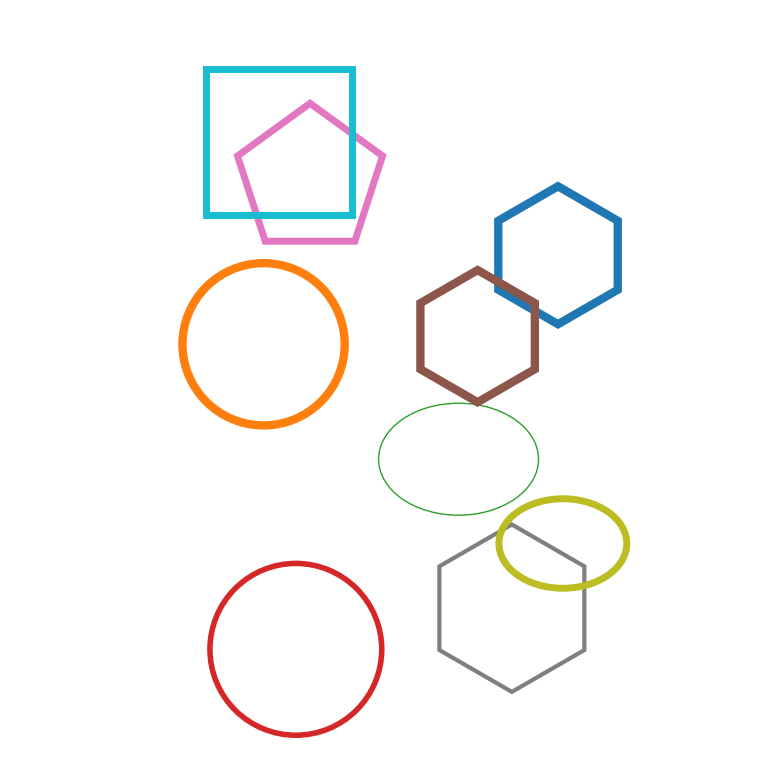[{"shape": "hexagon", "thickness": 3, "radius": 0.45, "center": [0.725, 0.668]}, {"shape": "circle", "thickness": 3, "radius": 0.53, "center": [0.342, 0.553]}, {"shape": "oval", "thickness": 0.5, "radius": 0.52, "center": [0.596, 0.404]}, {"shape": "circle", "thickness": 2, "radius": 0.56, "center": [0.384, 0.157]}, {"shape": "hexagon", "thickness": 3, "radius": 0.43, "center": [0.62, 0.563]}, {"shape": "pentagon", "thickness": 2.5, "radius": 0.5, "center": [0.403, 0.767]}, {"shape": "hexagon", "thickness": 1.5, "radius": 0.54, "center": [0.665, 0.21]}, {"shape": "oval", "thickness": 2.5, "radius": 0.42, "center": [0.731, 0.294]}, {"shape": "square", "thickness": 2.5, "radius": 0.48, "center": [0.362, 0.816]}]